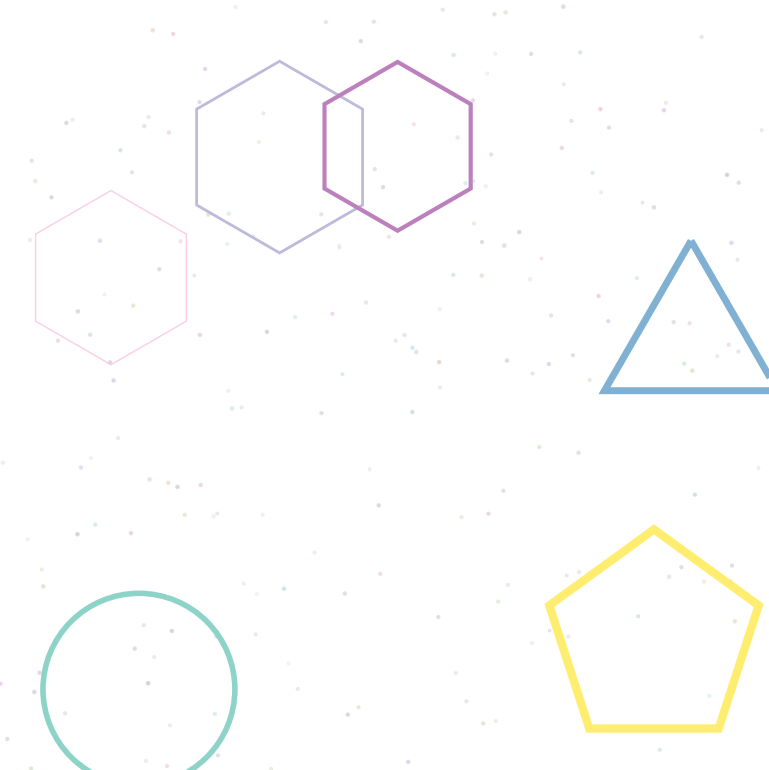[{"shape": "circle", "thickness": 2, "radius": 0.62, "center": [0.18, 0.105]}, {"shape": "hexagon", "thickness": 1, "radius": 0.62, "center": [0.363, 0.796]}, {"shape": "triangle", "thickness": 2.5, "radius": 0.65, "center": [0.897, 0.557]}, {"shape": "hexagon", "thickness": 0.5, "radius": 0.57, "center": [0.144, 0.639]}, {"shape": "hexagon", "thickness": 1.5, "radius": 0.55, "center": [0.516, 0.81]}, {"shape": "pentagon", "thickness": 3, "radius": 0.71, "center": [0.849, 0.17]}]